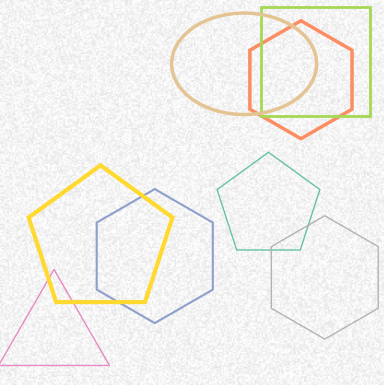[{"shape": "pentagon", "thickness": 1, "radius": 0.7, "center": [0.697, 0.464]}, {"shape": "hexagon", "thickness": 2.5, "radius": 0.77, "center": [0.782, 0.793]}, {"shape": "hexagon", "thickness": 1.5, "radius": 0.87, "center": [0.402, 0.335]}, {"shape": "triangle", "thickness": 1, "radius": 0.83, "center": [0.14, 0.134]}, {"shape": "square", "thickness": 2, "radius": 0.71, "center": [0.819, 0.84]}, {"shape": "pentagon", "thickness": 3, "radius": 0.98, "center": [0.261, 0.374]}, {"shape": "oval", "thickness": 2.5, "radius": 0.94, "center": [0.634, 0.834]}, {"shape": "hexagon", "thickness": 1, "radius": 0.8, "center": [0.844, 0.279]}]